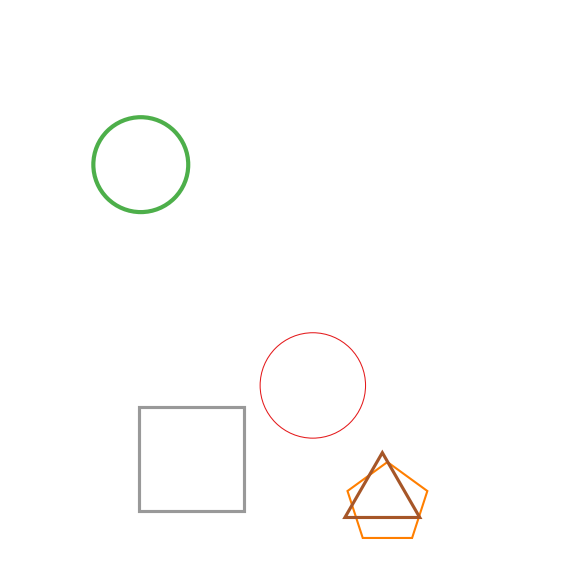[{"shape": "circle", "thickness": 0.5, "radius": 0.46, "center": [0.542, 0.332]}, {"shape": "circle", "thickness": 2, "radius": 0.41, "center": [0.244, 0.714]}, {"shape": "pentagon", "thickness": 1, "radius": 0.36, "center": [0.671, 0.126]}, {"shape": "triangle", "thickness": 1.5, "radius": 0.37, "center": [0.662, 0.14]}, {"shape": "square", "thickness": 1.5, "radius": 0.45, "center": [0.332, 0.204]}]